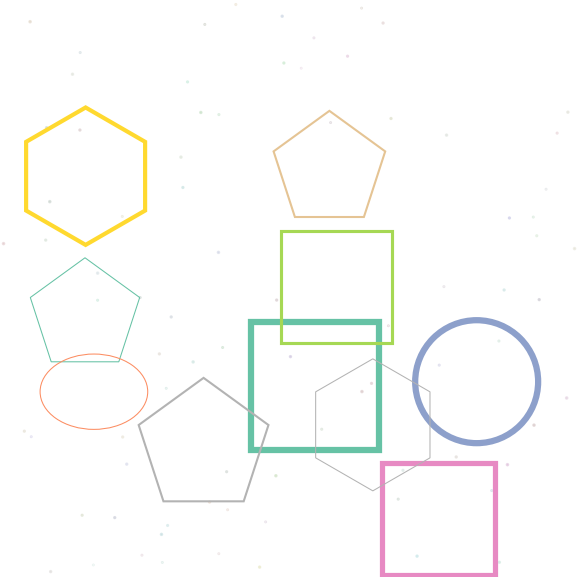[{"shape": "pentagon", "thickness": 0.5, "radius": 0.5, "center": [0.147, 0.453]}, {"shape": "square", "thickness": 3, "radius": 0.55, "center": [0.546, 0.33]}, {"shape": "oval", "thickness": 0.5, "radius": 0.47, "center": [0.163, 0.321]}, {"shape": "circle", "thickness": 3, "radius": 0.53, "center": [0.825, 0.338]}, {"shape": "square", "thickness": 2.5, "radius": 0.49, "center": [0.759, 0.1]}, {"shape": "square", "thickness": 1.5, "radius": 0.48, "center": [0.582, 0.502]}, {"shape": "hexagon", "thickness": 2, "radius": 0.59, "center": [0.148, 0.694]}, {"shape": "pentagon", "thickness": 1, "radius": 0.51, "center": [0.57, 0.706]}, {"shape": "pentagon", "thickness": 1, "radius": 0.59, "center": [0.353, 0.227]}, {"shape": "hexagon", "thickness": 0.5, "radius": 0.57, "center": [0.646, 0.263]}]